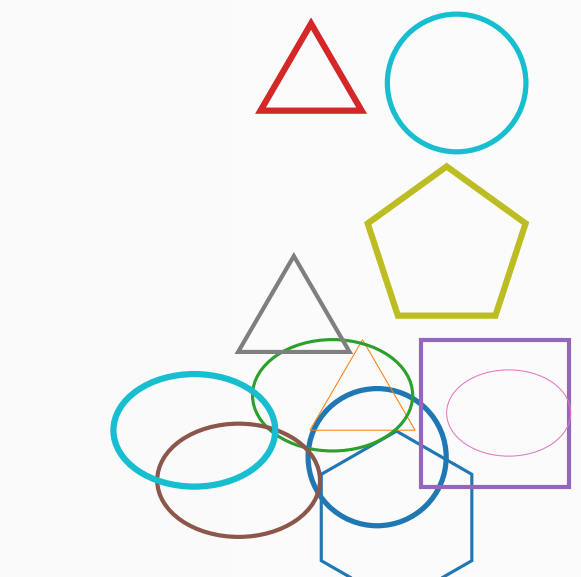[{"shape": "circle", "thickness": 2.5, "radius": 0.59, "center": [0.649, 0.207]}, {"shape": "hexagon", "thickness": 1.5, "radius": 0.75, "center": [0.682, 0.103]}, {"shape": "triangle", "thickness": 0.5, "radius": 0.52, "center": [0.624, 0.306]}, {"shape": "oval", "thickness": 1.5, "radius": 0.69, "center": [0.572, 0.315]}, {"shape": "triangle", "thickness": 3, "radius": 0.5, "center": [0.535, 0.858]}, {"shape": "square", "thickness": 2, "radius": 0.64, "center": [0.852, 0.283]}, {"shape": "oval", "thickness": 2, "radius": 0.7, "center": [0.411, 0.167]}, {"shape": "oval", "thickness": 0.5, "radius": 0.53, "center": [0.875, 0.284]}, {"shape": "triangle", "thickness": 2, "radius": 0.55, "center": [0.506, 0.445]}, {"shape": "pentagon", "thickness": 3, "radius": 0.71, "center": [0.768, 0.568]}, {"shape": "circle", "thickness": 2.5, "radius": 0.6, "center": [0.786, 0.855]}, {"shape": "oval", "thickness": 3, "radius": 0.7, "center": [0.334, 0.254]}]